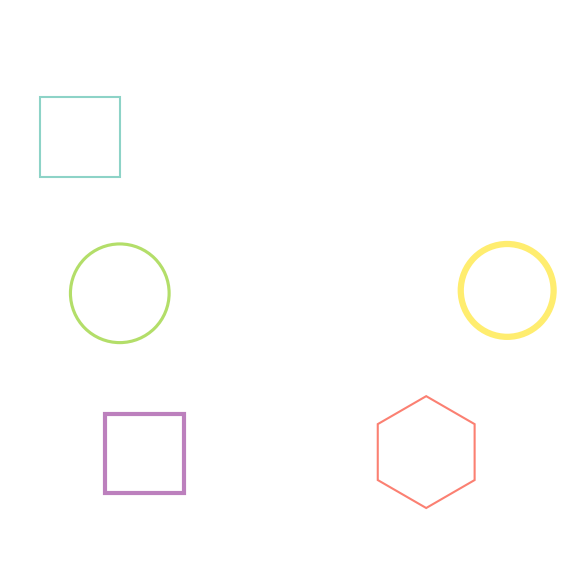[{"shape": "square", "thickness": 1, "radius": 0.35, "center": [0.138, 0.761]}, {"shape": "hexagon", "thickness": 1, "radius": 0.48, "center": [0.738, 0.216]}, {"shape": "circle", "thickness": 1.5, "radius": 0.43, "center": [0.207, 0.491]}, {"shape": "square", "thickness": 2, "radius": 0.34, "center": [0.25, 0.214]}, {"shape": "circle", "thickness": 3, "radius": 0.4, "center": [0.878, 0.496]}]